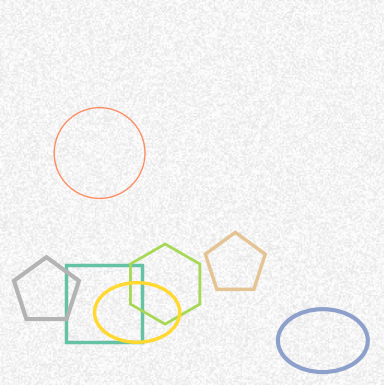[{"shape": "square", "thickness": 2.5, "radius": 0.5, "center": [0.27, 0.212]}, {"shape": "circle", "thickness": 1, "radius": 0.59, "center": [0.259, 0.602]}, {"shape": "oval", "thickness": 3, "radius": 0.58, "center": [0.839, 0.115]}, {"shape": "hexagon", "thickness": 2, "radius": 0.52, "center": [0.429, 0.262]}, {"shape": "oval", "thickness": 2.5, "radius": 0.55, "center": [0.356, 0.188]}, {"shape": "pentagon", "thickness": 2.5, "radius": 0.41, "center": [0.611, 0.315]}, {"shape": "pentagon", "thickness": 3, "radius": 0.44, "center": [0.121, 0.243]}]